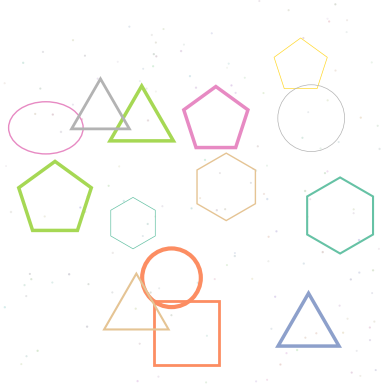[{"shape": "hexagon", "thickness": 0.5, "radius": 0.33, "center": [0.346, 0.421]}, {"shape": "hexagon", "thickness": 1.5, "radius": 0.49, "center": [0.883, 0.44]}, {"shape": "circle", "thickness": 3, "radius": 0.38, "center": [0.445, 0.279]}, {"shape": "square", "thickness": 2, "radius": 0.42, "center": [0.485, 0.135]}, {"shape": "triangle", "thickness": 2.5, "radius": 0.46, "center": [0.801, 0.147]}, {"shape": "pentagon", "thickness": 2.5, "radius": 0.44, "center": [0.561, 0.688]}, {"shape": "oval", "thickness": 1, "radius": 0.48, "center": [0.119, 0.668]}, {"shape": "triangle", "thickness": 2.5, "radius": 0.48, "center": [0.368, 0.682]}, {"shape": "pentagon", "thickness": 2.5, "radius": 0.5, "center": [0.143, 0.482]}, {"shape": "pentagon", "thickness": 0.5, "radius": 0.36, "center": [0.781, 0.829]}, {"shape": "triangle", "thickness": 1.5, "radius": 0.48, "center": [0.354, 0.193]}, {"shape": "hexagon", "thickness": 1, "radius": 0.44, "center": [0.588, 0.515]}, {"shape": "circle", "thickness": 0.5, "radius": 0.43, "center": [0.808, 0.693]}, {"shape": "triangle", "thickness": 2, "radius": 0.43, "center": [0.261, 0.709]}]